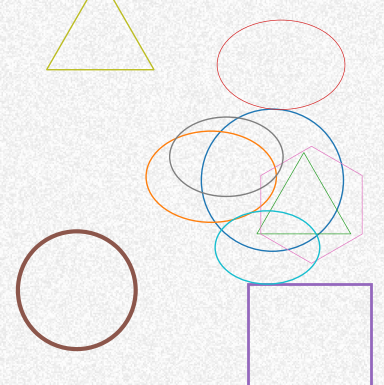[{"shape": "circle", "thickness": 1, "radius": 0.92, "center": [0.708, 0.532]}, {"shape": "oval", "thickness": 1, "radius": 0.85, "center": [0.549, 0.541]}, {"shape": "triangle", "thickness": 0.5, "radius": 0.7, "center": [0.789, 0.463]}, {"shape": "oval", "thickness": 0.5, "radius": 0.83, "center": [0.73, 0.832]}, {"shape": "square", "thickness": 2, "radius": 0.8, "center": [0.804, 0.101]}, {"shape": "circle", "thickness": 3, "radius": 0.76, "center": [0.199, 0.246]}, {"shape": "hexagon", "thickness": 0.5, "radius": 0.76, "center": [0.809, 0.468]}, {"shape": "oval", "thickness": 1, "radius": 0.74, "center": [0.588, 0.593]}, {"shape": "triangle", "thickness": 1, "radius": 0.81, "center": [0.261, 0.899]}, {"shape": "oval", "thickness": 1, "radius": 0.68, "center": [0.695, 0.357]}]